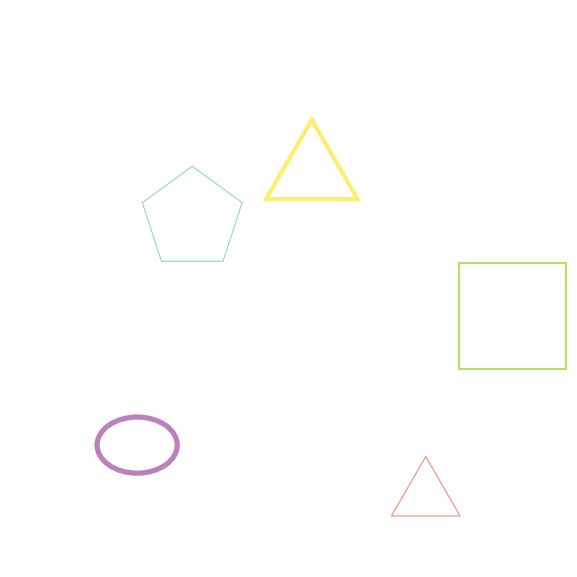[{"shape": "pentagon", "thickness": 0.5, "radius": 0.45, "center": [0.333, 0.62]}, {"shape": "triangle", "thickness": 0.5, "radius": 0.34, "center": [0.737, 0.14]}, {"shape": "square", "thickness": 1, "radius": 0.46, "center": [0.888, 0.452]}, {"shape": "oval", "thickness": 2.5, "radius": 0.35, "center": [0.237, 0.228]}, {"shape": "triangle", "thickness": 2, "radius": 0.46, "center": [0.54, 0.7]}]